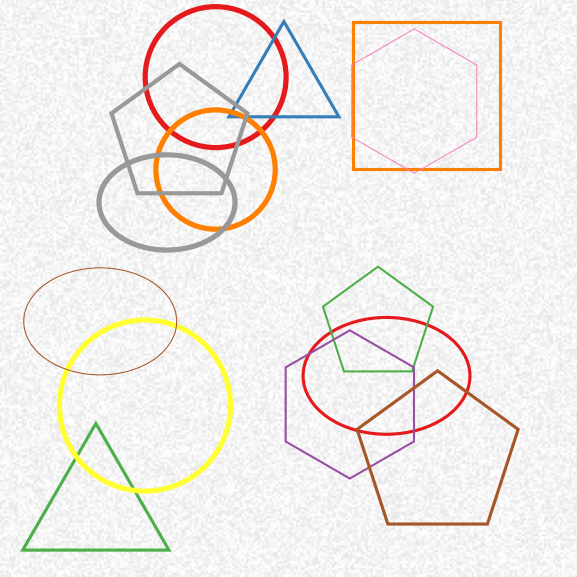[{"shape": "circle", "thickness": 2.5, "radius": 0.61, "center": [0.373, 0.866]}, {"shape": "oval", "thickness": 1.5, "radius": 0.72, "center": [0.669, 0.348]}, {"shape": "triangle", "thickness": 1.5, "radius": 0.55, "center": [0.492, 0.852]}, {"shape": "triangle", "thickness": 1.5, "radius": 0.73, "center": [0.166, 0.12]}, {"shape": "pentagon", "thickness": 1, "radius": 0.5, "center": [0.655, 0.437]}, {"shape": "hexagon", "thickness": 1, "radius": 0.64, "center": [0.606, 0.299]}, {"shape": "square", "thickness": 1.5, "radius": 0.64, "center": [0.738, 0.833]}, {"shape": "circle", "thickness": 2.5, "radius": 0.52, "center": [0.373, 0.706]}, {"shape": "circle", "thickness": 2.5, "radius": 0.74, "center": [0.251, 0.297]}, {"shape": "pentagon", "thickness": 1.5, "radius": 0.73, "center": [0.758, 0.21]}, {"shape": "oval", "thickness": 0.5, "radius": 0.66, "center": [0.174, 0.443]}, {"shape": "hexagon", "thickness": 0.5, "radius": 0.62, "center": [0.717, 0.824]}, {"shape": "pentagon", "thickness": 2, "radius": 0.62, "center": [0.311, 0.765]}, {"shape": "oval", "thickness": 2.5, "radius": 0.59, "center": [0.289, 0.649]}]